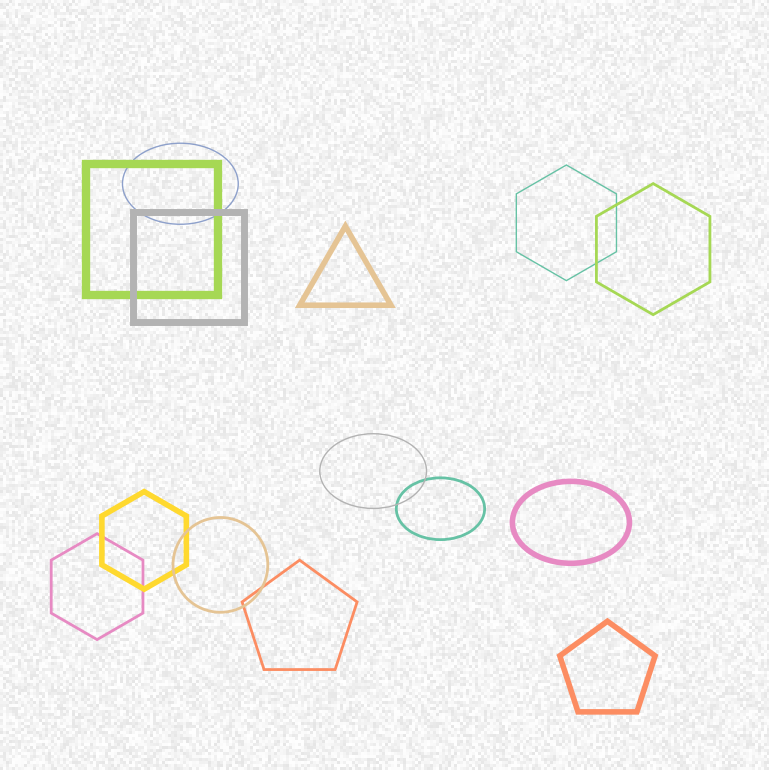[{"shape": "oval", "thickness": 1, "radius": 0.29, "center": [0.572, 0.339]}, {"shape": "hexagon", "thickness": 0.5, "radius": 0.38, "center": [0.736, 0.711]}, {"shape": "pentagon", "thickness": 1, "radius": 0.39, "center": [0.389, 0.194]}, {"shape": "pentagon", "thickness": 2, "radius": 0.33, "center": [0.789, 0.128]}, {"shape": "oval", "thickness": 0.5, "radius": 0.38, "center": [0.234, 0.761]}, {"shape": "oval", "thickness": 2, "radius": 0.38, "center": [0.741, 0.322]}, {"shape": "hexagon", "thickness": 1, "radius": 0.34, "center": [0.126, 0.238]}, {"shape": "square", "thickness": 3, "radius": 0.43, "center": [0.198, 0.702]}, {"shape": "hexagon", "thickness": 1, "radius": 0.43, "center": [0.848, 0.676]}, {"shape": "hexagon", "thickness": 2, "radius": 0.32, "center": [0.187, 0.298]}, {"shape": "triangle", "thickness": 2, "radius": 0.34, "center": [0.449, 0.638]}, {"shape": "circle", "thickness": 1, "radius": 0.31, "center": [0.286, 0.266]}, {"shape": "square", "thickness": 2.5, "radius": 0.36, "center": [0.245, 0.653]}, {"shape": "oval", "thickness": 0.5, "radius": 0.35, "center": [0.485, 0.388]}]